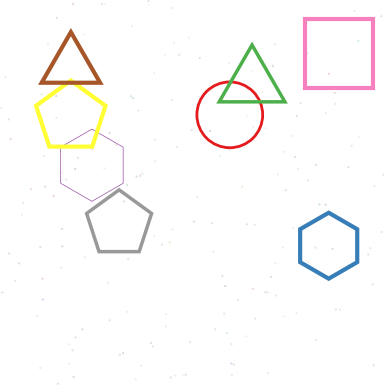[{"shape": "circle", "thickness": 2, "radius": 0.43, "center": [0.597, 0.702]}, {"shape": "hexagon", "thickness": 3, "radius": 0.43, "center": [0.854, 0.362]}, {"shape": "triangle", "thickness": 2.5, "radius": 0.49, "center": [0.655, 0.785]}, {"shape": "hexagon", "thickness": 0.5, "radius": 0.47, "center": [0.239, 0.571]}, {"shape": "pentagon", "thickness": 3, "radius": 0.47, "center": [0.184, 0.696]}, {"shape": "triangle", "thickness": 3, "radius": 0.44, "center": [0.184, 0.829]}, {"shape": "square", "thickness": 3, "radius": 0.44, "center": [0.881, 0.861]}, {"shape": "pentagon", "thickness": 2.5, "radius": 0.44, "center": [0.309, 0.418]}]